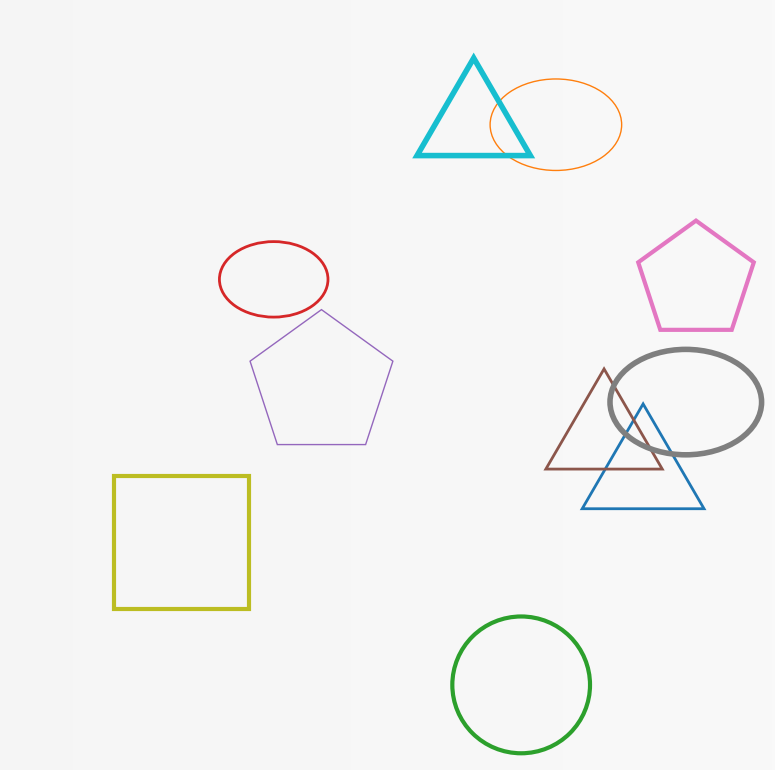[{"shape": "triangle", "thickness": 1, "radius": 0.45, "center": [0.83, 0.385]}, {"shape": "oval", "thickness": 0.5, "radius": 0.42, "center": [0.717, 0.838]}, {"shape": "circle", "thickness": 1.5, "radius": 0.44, "center": [0.672, 0.111]}, {"shape": "oval", "thickness": 1, "radius": 0.35, "center": [0.353, 0.637]}, {"shape": "pentagon", "thickness": 0.5, "radius": 0.48, "center": [0.415, 0.501]}, {"shape": "triangle", "thickness": 1, "radius": 0.43, "center": [0.779, 0.434]}, {"shape": "pentagon", "thickness": 1.5, "radius": 0.39, "center": [0.898, 0.635]}, {"shape": "oval", "thickness": 2, "radius": 0.49, "center": [0.885, 0.478]}, {"shape": "square", "thickness": 1.5, "radius": 0.43, "center": [0.234, 0.295]}, {"shape": "triangle", "thickness": 2, "radius": 0.42, "center": [0.611, 0.84]}]